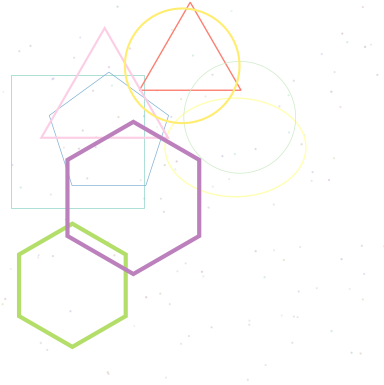[{"shape": "square", "thickness": 0.5, "radius": 0.87, "center": [0.202, 0.633]}, {"shape": "oval", "thickness": 1, "radius": 0.92, "center": [0.612, 0.617]}, {"shape": "triangle", "thickness": 1, "radius": 0.76, "center": [0.494, 0.842]}, {"shape": "pentagon", "thickness": 0.5, "radius": 0.81, "center": [0.283, 0.65]}, {"shape": "hexagon", "thickness": 3, "radius": 0.8, "center": [0.188, 0.259]}, {"shape": "triangle", "thickness": 1.5, "radius": 0.95, "center": [0.272, 0.737]}, {"shape": "hexagon", "thickness": 3, "radius": 0.99, "center": [0.346, 0.486]}, {"shape": "circle", "thickness": 0.5, "radius": 0.73, "center": [0.623, 0.695]}, {"shape": "circle", "thickness": 1.5, "radius": 0.74, "center": [0.473, 0.829]}]